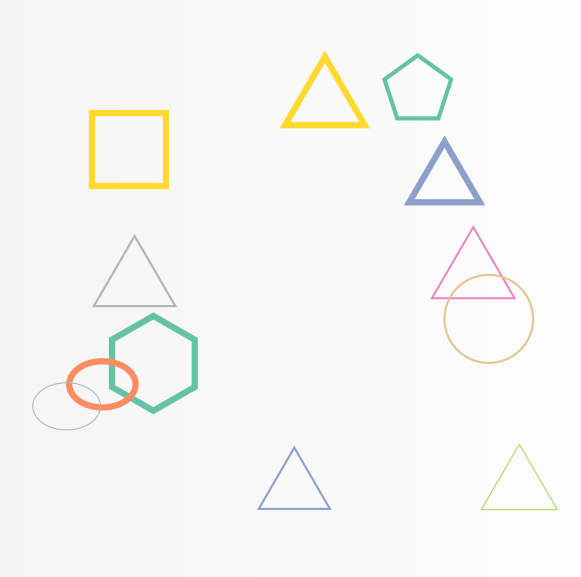[{"shape": "pentagon", "thickness": 2, "radius": 0.3, "center": [0.719, 0.843]}, {"shape": "hexagon", "thickness": 3, "radius": 0.41, "center": [0.264, 0.37]}, {"shape": "oval", "thickness": 3, "radius": 0.29, "center": [0.176, 0.334]}, {"shape": "triangle", "thickness": 3, "radius": 0.35, "center": [0.765, 0.684]}, {"shape": "triangle", "thickness": 1, "radius": 0.35, "center": [0.506, 0.153]}, {"shape": "triangle", "thickness": 1, "radius": 0.41, "center": [0.814, 0.524]}, {"shape": "triangle", "thickness": 0.5, "radius": 0.38, "center": [0.893, 0.154]}, {"shape": "square", "thickness": 3, "radius": 0.31, "center": [0.222, 0.74]}, {"shape": "triangle", "thickness": 3, "radius": 0.4, "center": [0.559, 0.822]}, {"shape": "circle", "thickness": 1, "radius": 0.38, "center": [0.841, 0.447]}, {"shape": "oval", "thickness": 0.5, "radius": 0.29, "center": [0.115, 0.296]}, {"shape": "triangle", "thickness": 1, "radius": 0.4, "center": [0.232, 0.51]}]